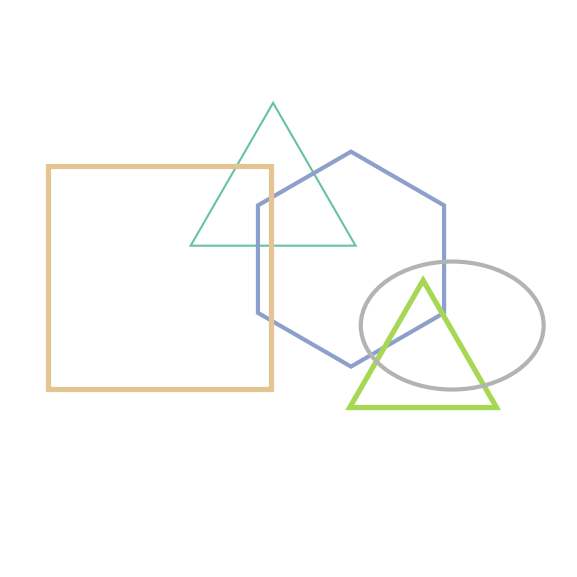[{"shape": "triangle", "thickness": 1, "radius": 0.82, "center": [0.473, 0.656]}, {"shape": "hexagon", "thickness": 2, "radius": 0.93, "center": [0.608, 0.55]}, {"shape": "triangle", "thickness": 2.5, "radius": 0.73, "center": [0.733, 0.367]}, {"shape": "square", "thickness": 2.5, "radius": 0.97, "center": [0.277, 0.519]}, {"shape": "oval", "thickness": 2, "radius": 0.79, "center": [0.783, 0.435]}]